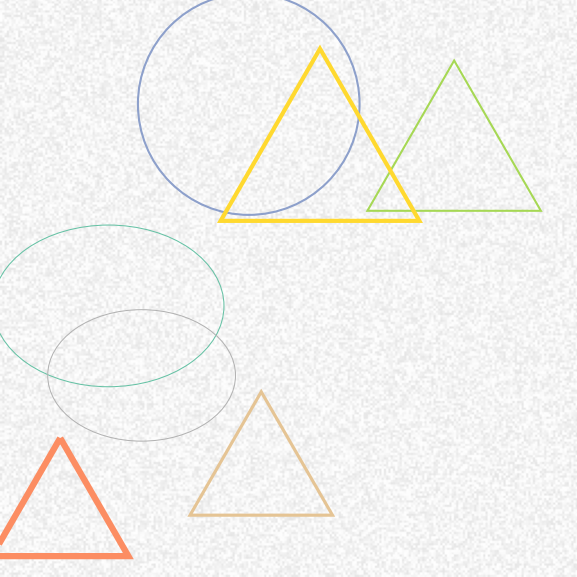[{"shape": "oval", "thickness": 0.5, "radius": 1.0, "center": [0.188, 0.469]}, {"shape": "triangle", "thickness": 3, "radius": 0.68, "center": [0.104, 0.104]}, {"shape": "circle", "thickness": 1, "radius": 0.96, "center": [0.431, 0.819]}, {"shape": "triangle", "thickness": 1, "radius": 0.87, "center": [0.786, 0.721]}, {"shape": "triangle", "thickness": 2, "radius": 0.99, "center": [0.554, 0.716]}, {"shape": "triangle", "thickness": 1.5, "radius": 0.71, "center": [0.452, 0.178]}, {"shape": "oval", "thickness": 0.5, "radius": 0.81, "center": [0.245, 0.349]}]